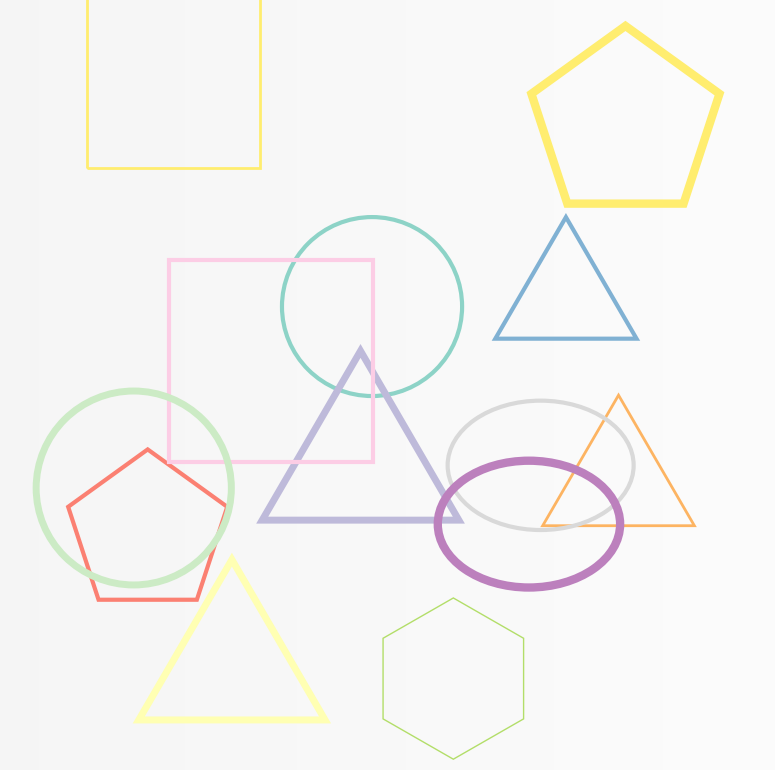[{"shape": "circle", "thickness": 1.5, "radius": 0.58, "center": [0.48, 0.602]}, {"shape": "triangle", "thickness": 2.5, "radius": 0.69, "center": [0.299, 0.134]}, {"shape": "triangle", "thickness": 2.5, "radius": 0.73, "center": [0.465, 0.398]}, {"shape": "pentagon", "thickness": 1.5, "radius": 0.54, "center": [0.191, 0.308]}, {"shape": "triangle", "thickness": 1.5, "radius": 0.53, "center": [0.73, 0.613]}, {"shape": "triangle", "thickness": 1, "radius": 0.57, "center": [0.798, 0.374]}, {"shape": "hexagon", "thickness": 0.5, "radius": 0.52, "center": [0.585, 0.119]}, {"shape": "square", "thickness": 1.5, "radius": 0.66, "center": [0.35, 0.531]}, {"shape": "oval", "thickness": 1.5, "radius": 0.6, "center": [0.698, 0.396]}, {"shape": "oval", "thickness": 3, "radius": 0.59, "center": [0.683, 0.319]}, {"shape": "circle", "thickness": 2.5, "radius": 0.63, "center": [0.173, 0.366]}, {"shape": "square", "thickness": 1, "radius": 0.56, "center": [0.224, 0.894]}, {"shape": "pentagon", "thickness": 3, "radius": 0.64, "center": [0.807, 0.839]}]